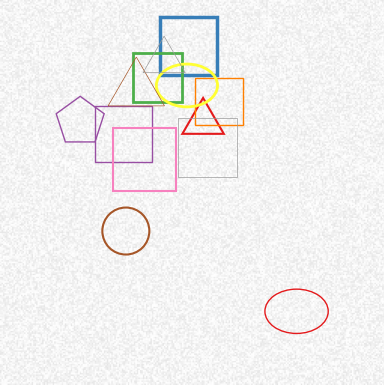[{"shape": "triangle", "thickness": 1.5, "radius": 0.31, "center": [0.528, 0.683]}, {"shape": "oval", "thickness": 1, "radius": 0.41, "center": [0.77, 0.191]}, {"shape": "square", "thickness": 2.5, "radius": 0.37, "center": [0.49, 0.881]}, {"shape": "square", "thickness": 2, "radius": 0.32, "center": [0.409, 0.8]}, {"shape": "pentagon", "thickness": 1, "radius": 0.33, "center": [0.208, 0.684]}, {"shape": "square", "thickness": 1, "radius": 0.37, "center": [0.321, 0.652]}, {"shape": "square", "thickness": 1, "radius": 0.31, "center": [0.569, 0.736]}, {"shape": "oval", "thickness": 2, "radius": 0.4, "center": [0.486, 0.778]}, {"shape": "circle", "thickness": 1.5, "radius": 0.31, "center": [0.327, 0.4]}, {"shape": "triangle", "thickness": 0.5, "radius": 0.42, "center": [0.354, 0.767]}, {"shape": "square", "thickness": 1.5, "radius": 0.41, "center": [0.375, 0.585]}, {"shape": "triangle", "thickness": 0.5, "radius": 0.32, "center": [0.426, 0.843]}, {"shape": "square", "thickness": 0.5, "radius": 0.38, "center": [0.54, 0.617]}]